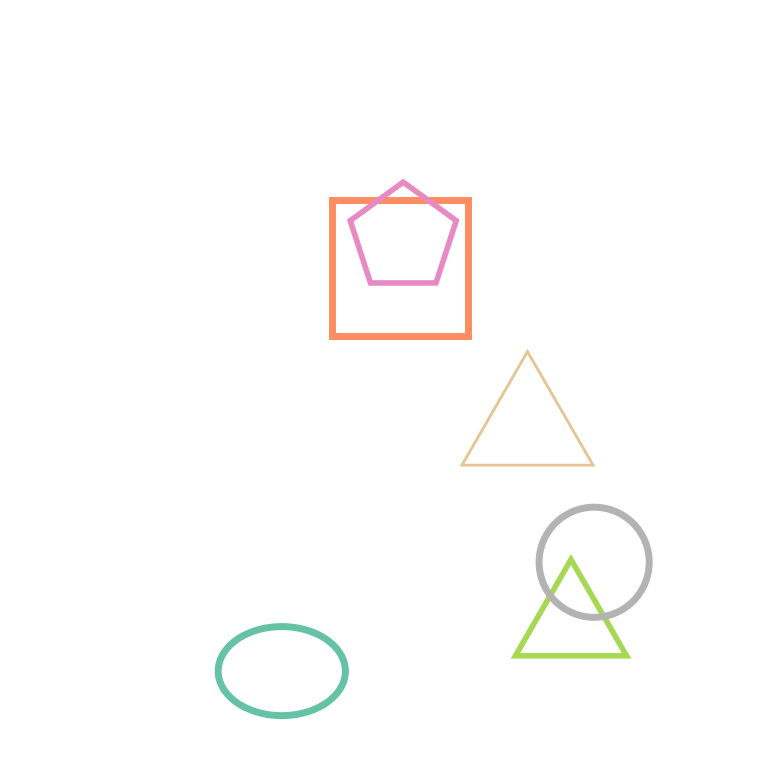[{"shape": "oval", "thickness": 2.5, "radius": 0.41, "center": [0.366, 0.128]}, {"shape": "square", "thickness": 2.5, "radius": 0.44, "center": [0.52, 0.652]}, {"shape": "pentagon", "thickness": 2, "radius": 0.36, "center": [0.524, 0.691]}, {"shape": "triangle", "thickness": 2, "radius": 0.42, "center": [0.742, 0.19]}, {"shape": "triangle", "thickness": 1, "radius": 0.49, "center": [0.685, 0.445]}, {"shape": "circle", "thickness": 2.5, "radius": 0.36, "center": [0.772, 0.27]}]